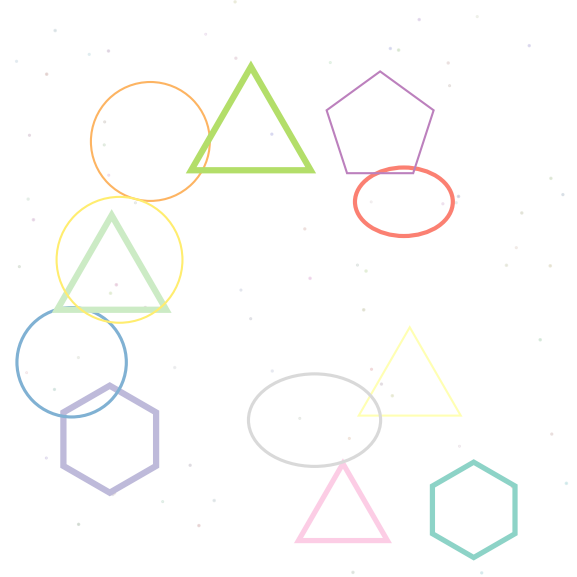[{"shape": "hexagon", "thickness": 2.5, "radius": 0.41, "center": [0.82, 0.116]}, {"shape": "triangle", "thickness": 1, "radius": 0.51, "center": [0.71, 0.33]}, {"shape": "hexagon", "thickness": 3, "radius": 0.46, "center": [0.19, 0.239]}, {"shape": "oval", "thickness": 2, "radius": 0.42, "center": [0.699, 0.65]}, {"shape": "circle", "thickness": 1.5, "radius": 0.47, "center": [0.124, 0.372]}, {"shape": "circle", "thickness": 1, "radius": 0.51, "center": [0.26, 0.754]}, {"shape": "triangle", "thickness": 3, "radius": 0.6, "center": [0.435, 0.764]}, {"shape": "triangle", "thickness": 2.5, "radius": 0.44, "center": [0.594, 0.108]}, {"shape": "oval", "thickness": 1.5, "radius": 0.57, "center": [0.545, 0.272]}, {"shape": "pentagon", "thickness": 1, "radius": 0.49, "center": [0.658, 0.778]}, {"shape": "triangle", "thickness": 3, "radius": 0.54, "center": [0.193, 0.517]}, {"shape": "circle", "thickness": 1, "radius": 0.54, "center": [0.207, 0.549]}]